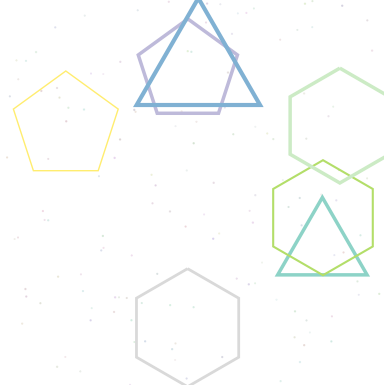[{"shape": "triangle", "thickness": 2.5, "radius": 0.67, "center": [0.837, 0.353]}, {"shape": "pentagon", "thickness": 2.5, "radius": 0.68, "center": [0.488, 0.815]}, {"shape": "triangle", "thickness": 3, "radius": 0.93, "center": [0.515, 0.82]}, {"shape": "hexagon", "thickness": 1.5, "radius": 0.75, "center": [0.839, 0.435]}, {"shape": "hexagon", "thickness": 2, "radius": 0.77, "center": [0.487, 0.149]}, {"shape": "hexagon", "thickness": 2.5, "radius": 0.75, "center": [0.883, 0.674]}, {"shape": "pentagon", "thickness": 1, "radius": 0.72, "center": [0.171, 0.672]}]